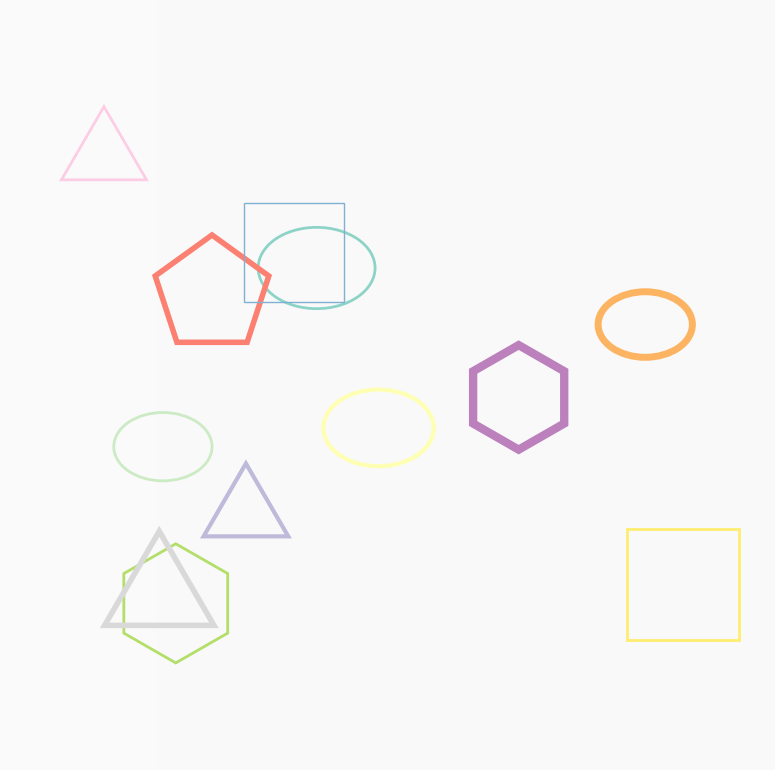[{"shape": "oval", "thickness": 1, "radius": 0.38, "center": [0.409, 0.652]}, {"shape": "oval", "thickness": 1.5, "radius": 0.36, "center": [0.488, 0.444]}, {"shape": "triangle", "thickness": 1.5, "radius": 0.32, "center": [0.317, 0.335]}, {"shape": "pentagon", "thickness": 2, "radius": 0.39, "center": [0.274, 0.618]}, {"shape": "square", "thickness": 0.5, "radius": 0.32, "center": [0.379, 0.672]}, {"shape": "oval", "thickness": 2.5, "radius": 0.3, "center": [0.833, 0.579]}, {"shape": "hexagon", "thickness": 1, "radius": 0.39, "center": [0.227, 0.216]}, {"shape": "triangle", "thickness": 1, "radius": 0.32, "center": [0.134, 0.798]}, {"shape": "triangle", "thickness": 2, "radius": 0.41, "center": [0.206, 0.229]}, {"shape": "hexagon", "thickness": 3, "radius": 0.34, "center": [0.669, 0.484]}, {"shape": "oval", "thickness": 1, "radius": 0.32, "center": [0.21, 0.42]}, {"shape": "square", "thickness": 1, "radius": 0.36, "center": [0.882, 0.241]}]